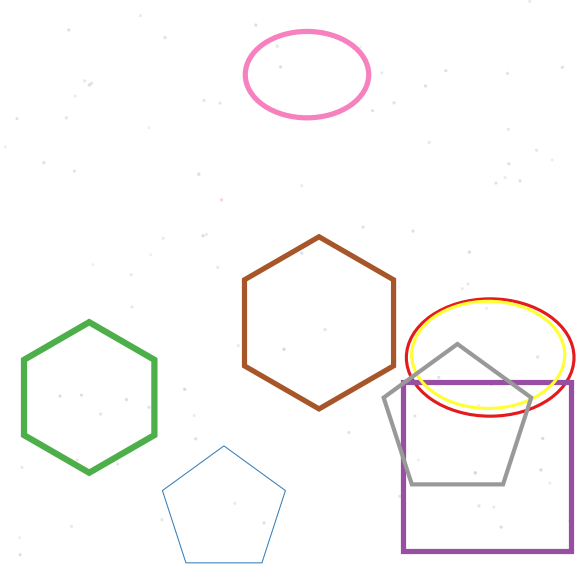[{"shape": "oval", "thickness": 1.5, "radius": 0.73, "center": [0.849, 0.38]}, {"shape": "pentagon", "thickness": 0.5, "radius": 0.56, "center": [0.388, 0.115]}, {"shape": "hexagon", "thickness": 3, "radius": 0.65, "center": [0.154, 0.311]}, {"shape": "square", "thickness": 2.5, "radius": 0.73, "center": [0.843, 0.191]}, {"shape": "oval", "thickness": 1.5, "radius": 0.66, "center": [0.845, 0.385]}, {"shape": "hexagon", "thickness": 2.5, "radius": 0.75, "center": [0.552, 0.44]}, {"shape": "oval", "thickness": 2.5, "radius": 0.53, "center": [0.532, 0.87]}, {"shape": "pentagon", "thickness": 2, "radius": 0.67, "center": [0.792, 0.269]}]